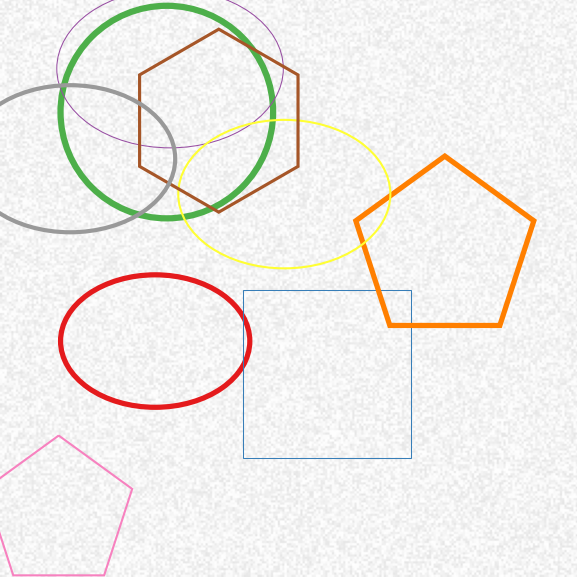[{"shape": "oval", "thickness": 2.5, "radius": 0.82, "center": [0.269, 0.409]}, {"shape": "square", "thickness": 0.5, "radius": 0.72, "center": [0.567, 0.351]}, {"shape": "circle", "thickness": 3, "radius": 0.92, "center": [0.289, 0.805]}, {"shape": "oval", "thickness": 0.5, "radius": 0.98, "center": [0.294, 0.88]}, {"shape": "pentagon", "thickness": 2.5, "radius": 0.81, "center": [0.77, 0.567]}, {"shape": "oval", "thickness": 1, "radius": 0.92, "center": [0.492, 0.663]}, {"shape": "hexagon", "thickness": 1.5, "radius": 0.79, "center": [0.379, 0.79]}, {"shape": "pentagon", "thickness": 1, "radius": 0.67, "center": [0.102, 0.111]}, {"shape": "oval", "thickness": 2, "radius": 0.91, "center": [0.121, 0.724]}]